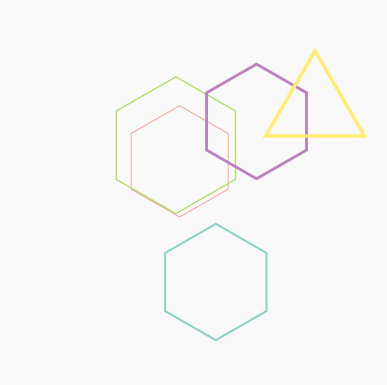[{"shape": "hexagon", "thickness": 1.5, "radius": 0.76, "center": [0.557, 0.267]}, {"shape": "hexagon", "thickness": 0.5, "radius": 0.72, "center": [0.464, 0.581]}, {"shape": "hexagon", "thickness": 1, "radius": 0.89, "center": [0.454, 0.623]}, {"shape": "hexagon", "thickness": 2, "radius": 0.74, "center": [0.662, 0.685]}, {"shape": "triangle", "thickness": 2.5, "radius": 0.74, "center": [0.813, 0.72]}]